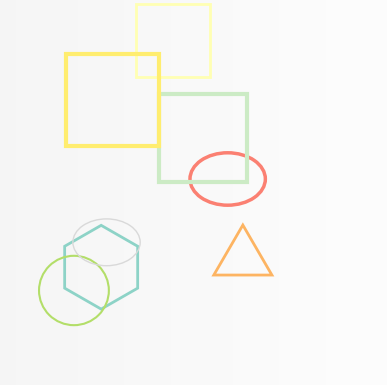[{"shape": "hexagon", "thickness": 2, "radius": 0.54, "center": [0.261, 0.306]}, {"shape": "square", "thickness": 2, "radius": 0.47, "center": [0.446, 0.894]}, {"shape": "oval", "thickness": 2.5, "radius": 0.49, "center": [0.588, 0.535]}, {"shape": "triangle", "thickness": 2, "radius": 0.43, "center": [0.627, 0.329]}, {"shape": "circle", "thickness": 1.5, "radius": 0.45, "center": [0.191, 0.245]}, {"shape": "oval", "thickness": 1, "radius": 0.43, "center": [0.275, 0.371]}, {"shape": "square", "thickness": 3, "radius": 0.57, "center": [0.524, 0.642]}, {"shape": "square", "thickness": 3, "radius": 0.6, "center": [0.29, 0.741]}]